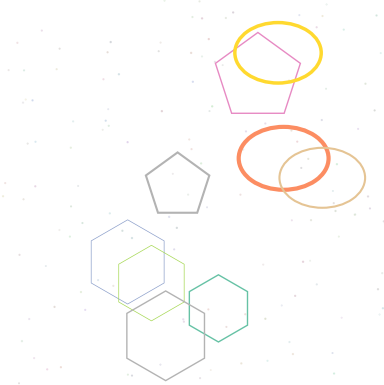[{"shape": "hexagon", "thickness": 1, "radius": 0.44, "center": [0.567, 0.199]}, {"shape": "oval", "thickness": 3, "radius": 0.58, "center": [0.737, 0.589]}, {"shape": "hexagon", "thickness": 0.5, "radius": 0.55, "center": [0.332, 0.32]}, {"shape": "pentagon", "thickness": 1, "radius": 0.58, "center": [0.67, 0.8]}, {"shape": "hexagon", "thickness": 0.5, "radius": 0.49, "center": [0.393, 0.265]}, {"shape": "oval", "thickness": 2.5, "radius": 0.56, "center": [0.722, 0.863]}, {"shape": "oval", "thickness": 1.5, "radius": 0.56, "center": [0.837, 0.538]}, {"shape": "pentagon", "thickness": 1.5, "radius": 0.43, "center": [0.461, 0.517]}, {"shape": "hexagon", "thickness": 1, "radius": 0.58, "center": [0.43, 0.128]}]